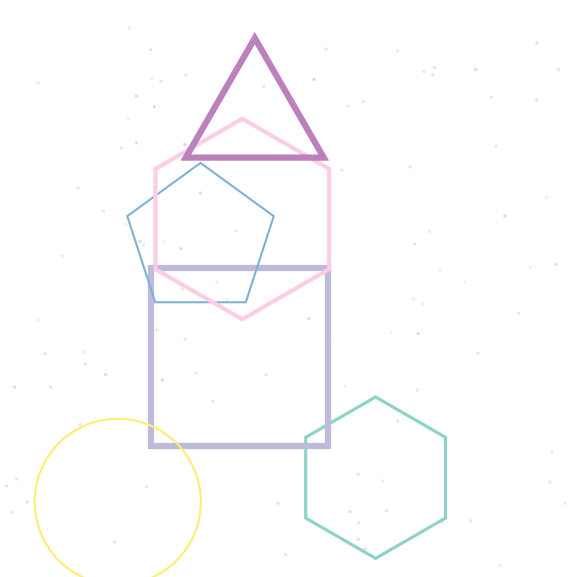[{"shape": "hexagon", "thickness": 1.5, "radius": 0.7, "center": [0.65, 0.172]}, {"shape": "square", "thickness": 3, "radius": 0.77, "center": [0.415, 0.381]}, {"shape": "pentagon", "thickness": 1, "radius": 0.67, "center": [0.347, 0.584]}, {"shape": "hexagon", "thickness": 2, "radius": 0.87, "center": [0.42, 0.62]}, {"shape": "triangle", "thickness": 3, "radius": 0.69, "center": [0.441, 0.795]}, {"shape": "circle", "thickness": 1, "radius": 0.72, "center": [0.204, 0.13]}]